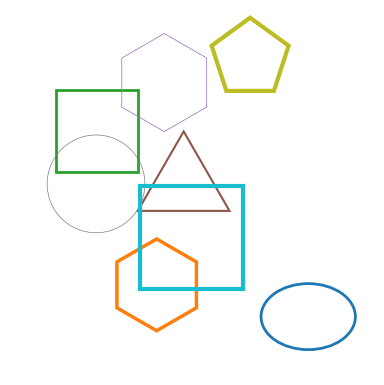[{"shape": "oval", "thickness": 2, "radius": 0.61, "center": [0.801, 0.178]}, {"shape": "hexagon", "thickness": 2.5, "radius": 0.6, "center": [0.407, 0.26]}, {"shape": "square", "thickness": 2, "radius": 0.53, "center": [0.252, 0.66]}, {"shape": "hexagon", "thickness": 0.5, "radius": 0.64, "center": [0.427, 0.786]}, {"shape": "triangle", "thickness": 1.5, "radius": 0.69, "center": [0.477, 0.521]}, {"shape": "circle", "thickness": 0.5, "radius": 0.63, "center": [0.249, 0.522]}, {"shape": "pentagon", "thickness": 3, "radius": 0.53, "center": [0.65, 0.849]}, {"shape": "square", "thickness": 3, "radius": 0.67, "center": [0.497, 0.384]}]